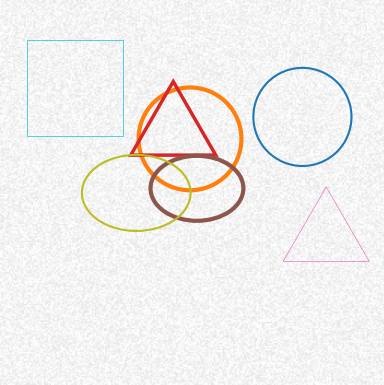[{"shape": "circle", "thickness": 1.5, "radius": 0.64, "center": [0.785, 0.696]}, {"shape": "circle", "thickness": 3, "radius": 0.67, "center": [0.494, 0.639]}, {"shape": "triangle", "thickness": 2.5, "radius": 0.64, "center": [0.45, 0.661]}, {"shape": "oval", "thickness": 3, "radius": 0.6, "center": [0.512, 0.511]}, {"shape": "triangle", "thickness": 0.5, "radius": 0.65, "center": [0.847, 0.386]}, {"shape": "oval", "thickness": 1.5, "radius": 0.71, "center": [0.354, 0.499]}, {"shape": "square", "thickness": 0.5, "radius": 0.63, "center": [0.194, 0.771]}]